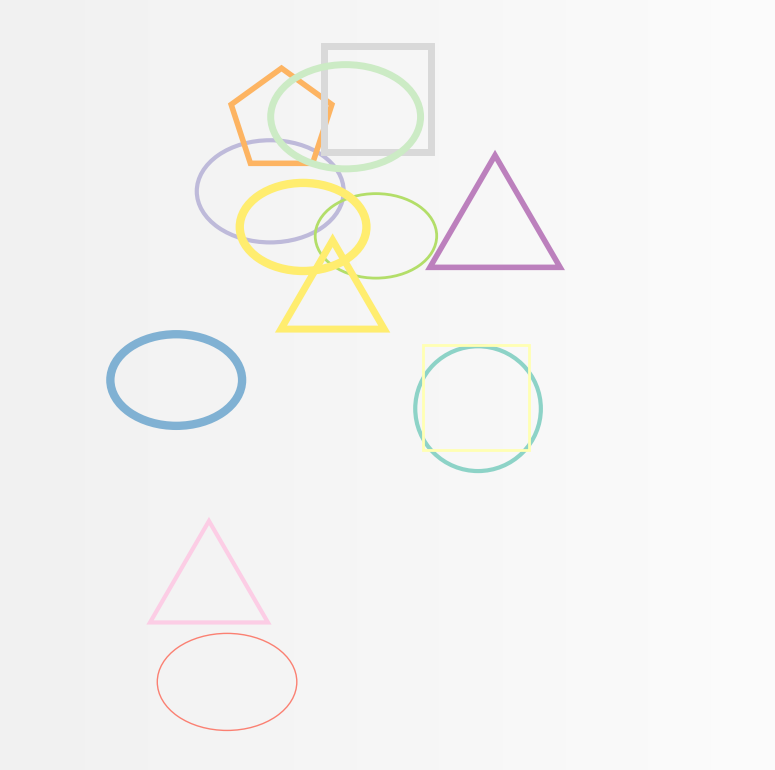[{"shape": "circle", "thickness": 1.5, "radius": 0.41, "center": [0.617, 0.469]}, {"shape": "square", "thickness": 1, "radius": 0.34, "center": [0.614, 0.484]}, {"shape": "oval", "thickness": 1.5, "radius": 0.47, "center": [0.349, 0.752]}, {"shape": "oval", "thickness": 0.5, "radius": 0.45, "center": [0.293, 0.114]}, {"shape": "oval", "thickness": 3, "radius": 0.42, "center": [0.227, 0.506]}, {"shape": "pentagon", "thickness": 2, "radius": 0.34, "center": [0.363, 0.843]}, {"shape": "oval", "thickness": 1, "radius": 0.39, "center": [0.485, 0.694]}, {"shape": "triangle", "thickness": 1.5, "radius": 0.44, "center": [0.27, 0.236]}, {"shape": "square", "thickness": 2.5, "radius": 0.34, "center": [0.487, 0.872]}, {"shape": "triangle", "thickness": 2, "radius": 0.49, "center": [0.639, 0.701]}, {"shape": "oval", "thickness": 2.5, "radius": 0.48, "center": [0.446, 0.848]}, {"shape": "triangle", "thickness": 2.5, "radius": 0.38, "center": [0.429, 0.611]}, {"shape": "oval", "thickness": 3, "radius": 0.41, "center": [0.391, 0.705]}]